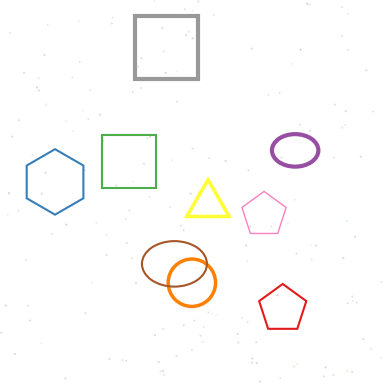[{"shape": "pentagon", "thickness": 1.5, "radius": 0.32, "center": [0.734, 0.198]}, {"shape": "hexagon", "thickness": 1.5, "radius": 0.43, "center": [0.143, 0.528]}, {"shape": "square", "thickness": 1.5, "radius": 0.35, "center": [0.335, 0.58]}, {"shape": "oval", "thickness": 3, "radius": 0.3, "center": [0.767, 0.609]}, {"shape": "circle", "thickness": 2.5, "radius": 0.31, "center": [0.498, 0.266]}, {"shape": "triangle", "thickness": 2.5, "radius": 0.32, "center": [0.54, 0.47]}, {"shape": "oval", "thickness": 1.5, "radius": 0.42, "center": [0.453, 0.315]}, {"shape": "pentagon", "thickness": 1, "radius": 0.3, "center": [0.686, 0.442]}, {"shape": "square", "thickness": 3, "radius": 0.41, "center": [0.432, 0.876]}]